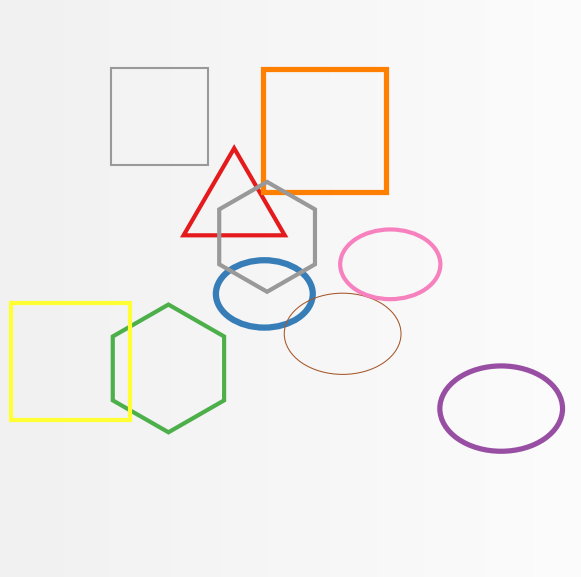[{"shape": "triangle", "thickness": 2, "radius": 0.5, "center": [0.403, 0.642]}, {"shape": "oval", "thickness": 3, "radius": 0.42, "center": [0.455, 0.49]}, {"shape": "hexagon", "thickness": 2, "radius": 0.55, "center": [0.29, 0.361]}, {"shape": "oval", "thickness": 2.5, "radius": 0.53, "center": [0.862, 0.292]}, {"shape": "square", "thickness": 2.5, "radius": 0.53, "center": [0.558, 0.773]}, {"shape": "square", "thickness": 2, "radius": 0.51, "center": [0.122, 0.373]}, {"shape": "oval", "thickness": 0.5, "radius": 0.5, "center": [0.589, 0.421]}, {"shape": "oval", "thickness": 2, "radius": 0.43, "center": [0.671, 0.541]}, {"shape": "square", "thickness": 1, "radius": 0.42, "center": [0.275, 0.798]}, {"shape": "hexagon", "thickness": 2, "radius": 0.48, "center": [0.46, 0.589]}]